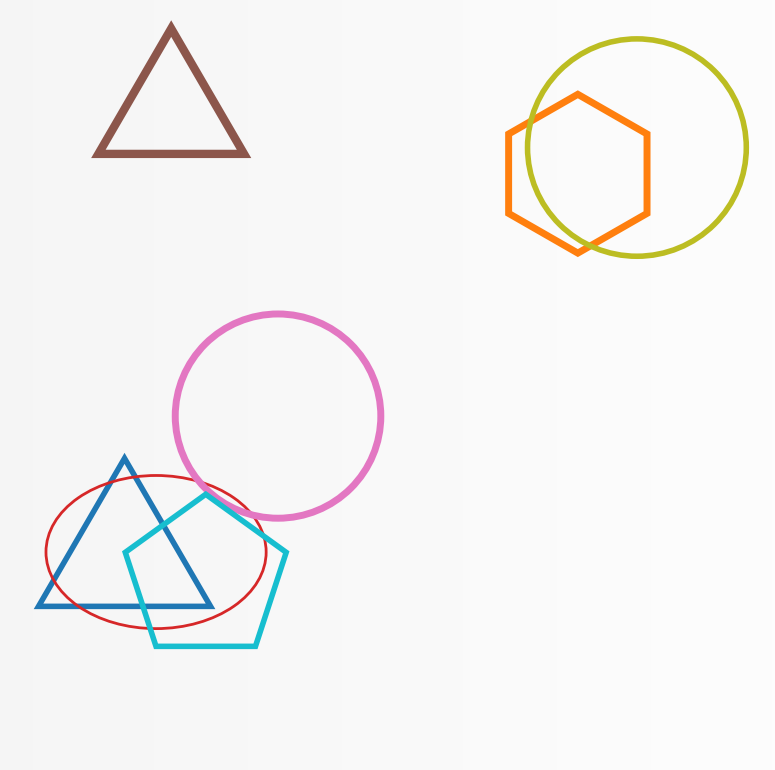[{"shape": "triangle", "thickness": 2, "radius": 0.64, "center": [0.161, 0.277]}, {"shape": "hexagon", "thickness": 2.5, "radius": 0.52, "center": [0.746, 0.774]}, {"shape": "oval", "thickness": 1, "radius": 0.71, "center": [0.201, 0.283]}, {"shape": "triangle", "thickness": 3, "radius": 0.54, "center": [0.221, 0.854]}, {"shape": "circle", "thickness": 2.5, "radius": 0.66, "center": [0.359, 0.46]}, {"shape": "circle", "thickness": 2, "radius": 0.71, "center": [0.822, 0.808]}, {"shape": "pentagon", "thickness": 2, "radius": 0.55, "center": [0.265, 0.249]}]